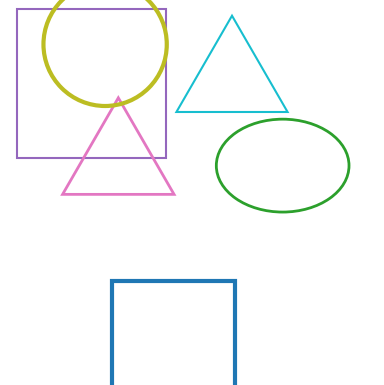[{"shape": "square", "thickness": 3, "radius": 0.8, "center": [0.45, 0.112]}, {"shape": "oval", "thickness": 2, "radius": 0.86, "center": [0.734, 0.57]}, {"shape": "square", "thickness": 1.5, "radius": 0.97, "center": [0.238, 0.782]}, {"shape": "triangle", "thickness": 2, "radius": 0.84, "center": [0.307, 0.579]}, {"shape": "circle", "thickness": 3, "radius": 0.8, "center": [0.273, 0.885]}, {"shape": "triangle", "thickness": 1.5, "radius": 0.83, "center": [0.603, 0.792]}]